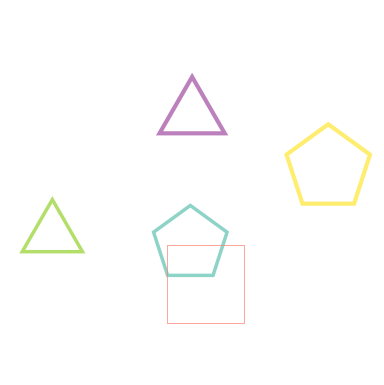[{"shape": "pentagon", "thickness": 2.5, "radius": 0.5, "center": [0.494, 0.366]}, {"shape": "square", "thickness": 0.5, "radius": 0.5, "center": [0.534, 0.262]}, {"shape": "triangle", "thickness": 2.5, "radius": 0.45, "center": [0.136, 0.391]}, {"shape": "triangle", "thickness": 3, "radius": 0.49, "center": [0.499, 0.703]}, {"shape": "pentagon", "thickness": 3, "radius": 0.57, "center": [0.853, 0.563]}]